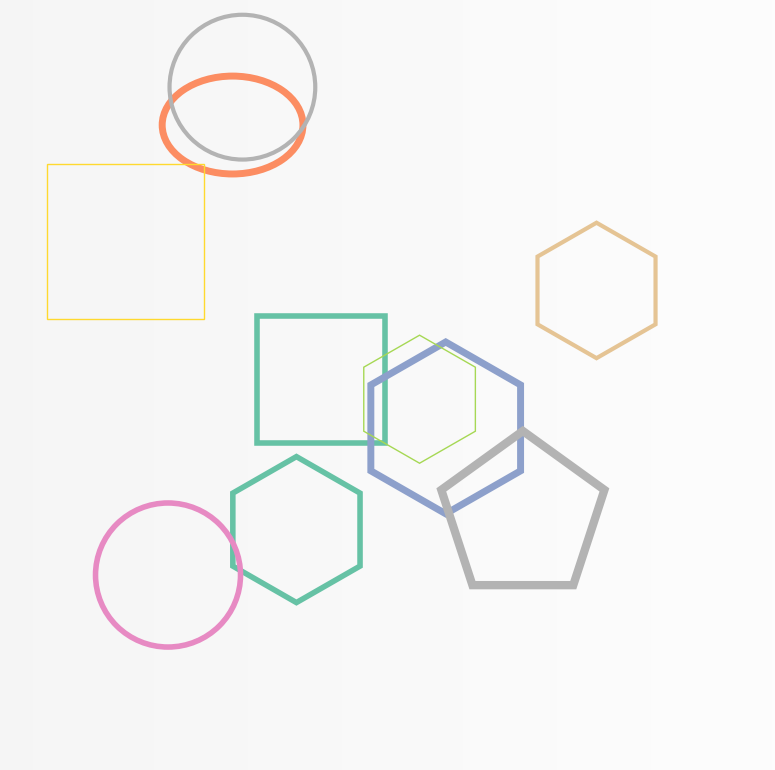[{"shape": "hexagon", "thickness": 2, "radius": 0.47, "center": [0.382, 0.312]}, {"shape": "square", "thickness": 2, "radius": 0.41, "center": [0.415, 0.507]}, {"shape": "oval", "thickness": 2.5, "radius": 0.45, "center": [0.3, 0.838]}, {"shape": "hexagon", "thickness": 2.5, "radius": 0.56, "center": [0.575, 0.444]}, {"shape": "circle", "thickness": 2, "radius": 0.47, "center": [0.217, 0.253]}, {"shape": "hexagon", "thickness": 0.5, "radius": 0.42, "center": [0.541, 0.482]}, {"shape": "square", "thickness": 0.5, "radius": 0.51, "center": [0.162, 0.686]}, {"shape": "hexagon", "thickness": 1.5, "radius": 0.44, "center": [0.77, 0.623]}, {"shape": "pentagon", "thickness": 3, "radius": 0.55, "center": [0.675, 0.33]}, {"shape": "circle", "thickness": 1.5, "radius": 0.47, "center": [0.313, 0.887]}]